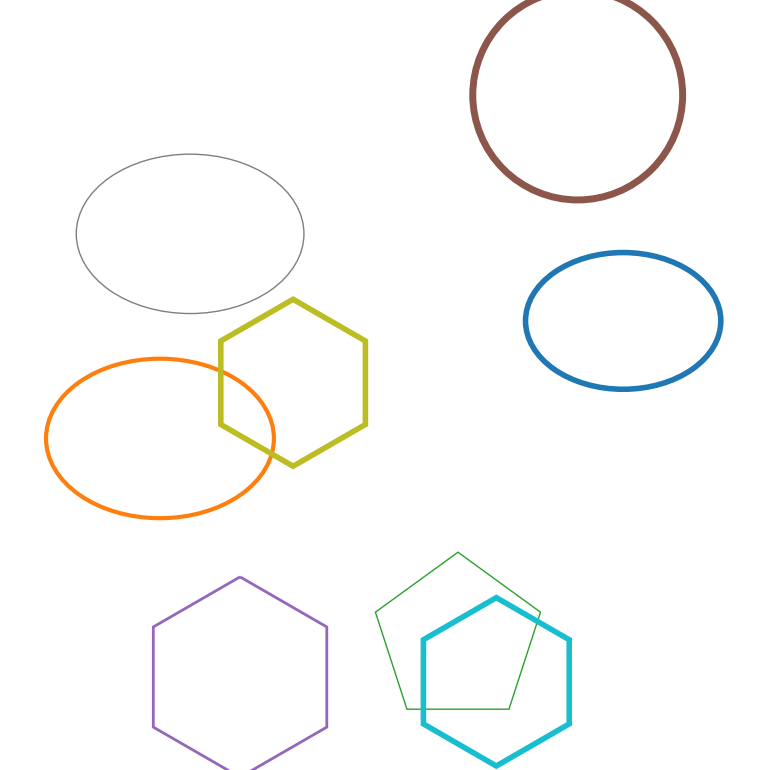[{"shape": "oval", "thickness": 2, "radius": 0.63, "center": [0.809, 0.583]}, {"shape": "oval", "thickness": 1.5, "radius": 0.74, "center": [0.208, 0.431]}, {"shape": "pentagon", "thickness": 0.5, "radius": 0.56, "center": [0.595, 0.17]}, {"shape": "hexagon", "thickness": 1, "radius": 0.65, "center": [0.312, 0.121]}, {"shape": "circle", "thickness": 2.5, "radius": 0.68, "center": [0.75, 0.877]}, {"shape": "oval", "thickness": 0.5, "radius": 0.74, "center": [0.247, 0.696]}, {"shape": "hexagon", "thickness": 2, "radius": 0.54, "center": [0.381, 0.503]}, {"shape": "hexagon", "thickness": 2, "radius": 0.55, "center": [0.645, 0.115]}]